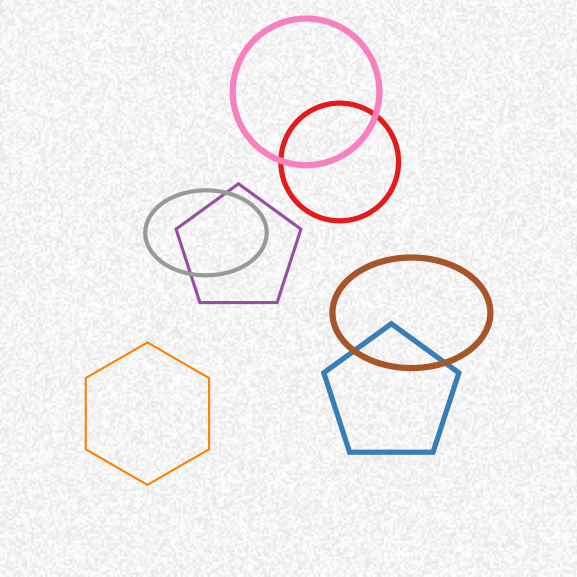[{"shape": "circle", "thickness": 2.5, "radius": 0.51, "center": [0.588, 0.719]}, {"shape": "pentagon", "thickness": 2.5, "radius": 0.61, "center": [0.678, 0.316]}, {"shape": "pentagon", "thickness": 1.5, "radius": 0.57, "center": [0.413, 0.567]}, {"shape": "hexagon", "thickness": 1, "radius": 0.62, "center": [0.255, 0.283]}, {"shape": "oval", "thickness": 3, "radius": 0.68, "center": [0.712, 0.458]}, {"shape": "circle", "thickness": 3, "radius": 0.63, "center": [0.53, 0.84]}, {"shape": "oval", "thickness": 2, "radius": 0.53, "center": [0.357, 0.596]}]